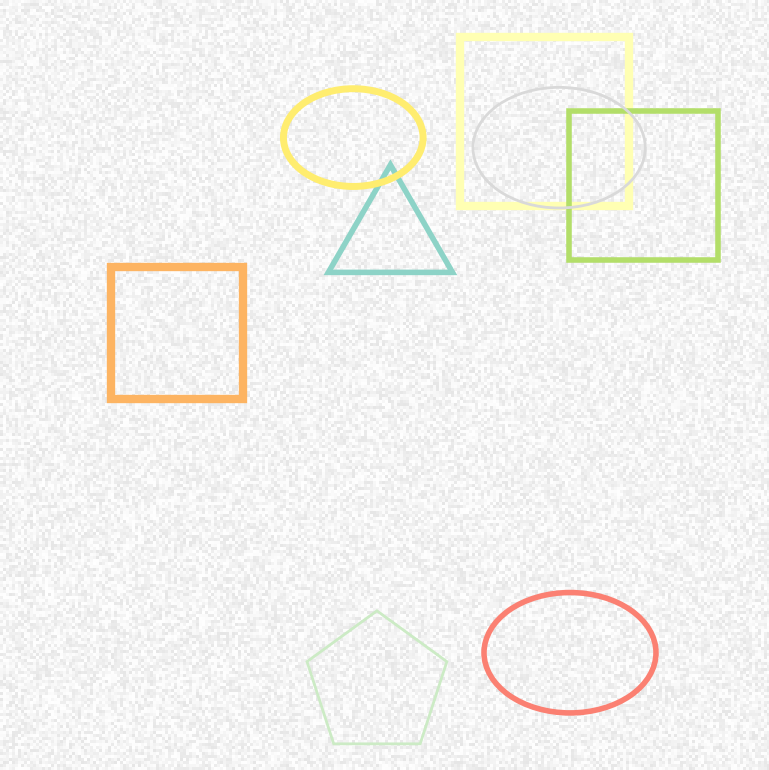[{"shape": "triangle", "thickness": 2, "radius": 0.47, "center": [0.507, 0.693]}, {"shape": "square", "thickness": 3, "radius": 0.55, "center": [0.707, 0.842]}, {"shape": "oval", "thickness": 2, "radius": 0.56, "center": [0.74, 0.152]}, {"shape": "square", "thickness": 3, "radius": 0.43, "center": [0.23, 0.568]}, {"shape": "square", "thickness": 2, "radius": 0.48, "center": [0.836, 0.759]}, {"shape": "oval", "thickness": 1, "radius": 0.56, "center": [0.726, 0.808]}, {"shape": "pentagon", "thickness": 1, "radius": 0.48, "center": [0.49, 0.111]}, {"shape": "oval", "thickness": 2.5, "radius": 0.45, "center": [0.459, 0.821]}]